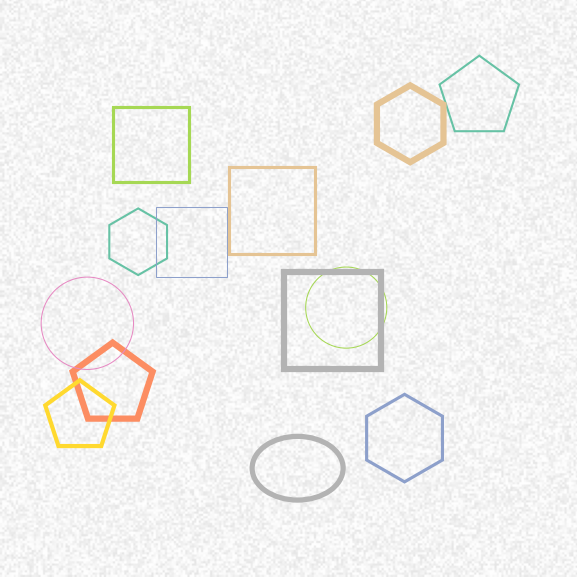[{"shape": "hexagon", "thickness": 1, "radius": 0.29, "center": [0.239, 0.581]}, {"shape": "pentagon", "thickness": 1, "radius": 0.36, "center": [0.83, 0.83]}, {"shape": "pentagon", "thickness": 3, "radius": 0.36, "center": [0.195, 0.333]}, {"shape": "square", "thickness": 0.5, "radius": 0.31, "center": [0.331, 0.58]}, {"shape": "hexagon", "thickness": 1.5, "radius": 0.38, "center": [0.701, 0.241]}, {"shape": "circle", "thickness": 0.5, "radius": 0.4, "center": [0.151, 0.439]}, {"shape": "circle", "thickness": 0.5, "radius": 0.35, "center": [0.6, 0.466]}, {"shape": "square", "thickness": 1.5, "radius": 0.33, "center": [0.261, 0.749]}, {"shape": "pentagon", "thickness": 2, "radius": 0.32, "center": [0.138, 0.278]}, {"shape": "square", "thickness": 1.5, "radius": 0.37, "center": [0.471, 0.634]}, {"shape": "hexagon", "thickness": 3, "radius": 0.33, "center": [0.71, 0.785]}, {"shape": "oval", "thickness": 2.5, "radius": 0.39, "center": [0.515, 0.188]}, {"shape": "square", "thickness": 3, "radius": 0.42, "center": [0.576, 0.444]}]